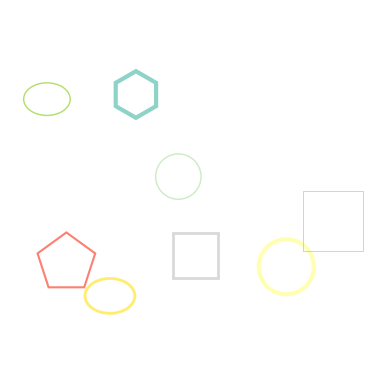[{"shape": "hexagon", "thickness": 3, "radius": 0.3, "center": [0.353, 0.755]}, {"shape": "circle", "thickness": 3, "radius": 0.36, "center": [0.744, 0.307]}, {"shape": "pentagon", "thickness": 1.5, "radius": 0.39, "center": [0.172, 0.317]}, {"shape": "square", "thickness": 0.5, "radius": 0.39, "center": [0.864, 0.425]}, {"shape": "oval", "thickness": 1, "radius": 0.3, "center": [0.122, 0.742]}, {"shape": "square", "thickness": 2, "radius": 0.29, "center": [0.509, 0.336]}, {"shape": "circle", "thickness": 1, "radius": 0.29, "center": [0.463, 0.541]}, {"shape": "oval", "thickness": 2, "radius": 0.32, "center": [0.285, 0.231]}]